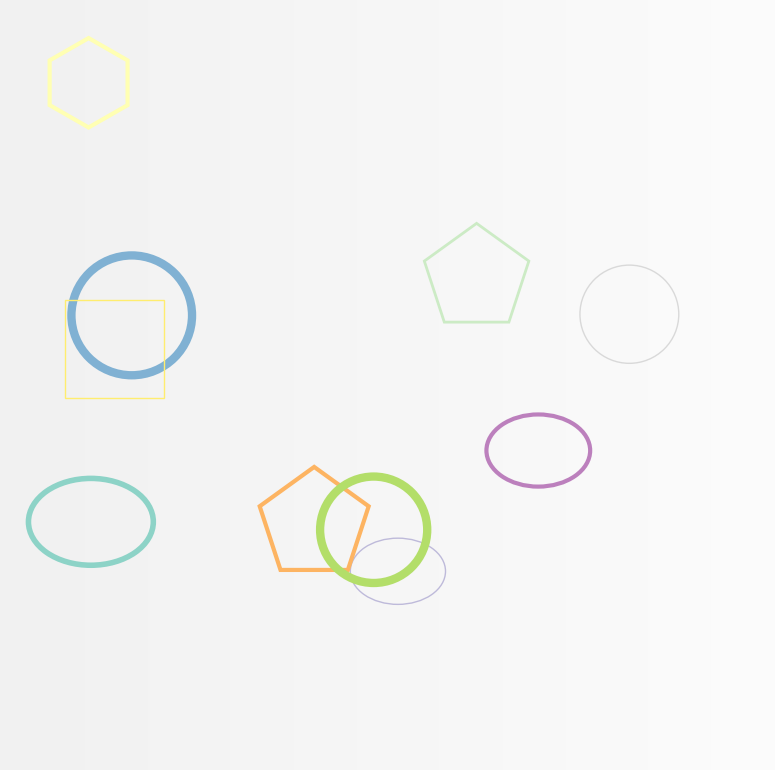[{"shape": "oval", "thickness": 2, "radius": 0.4, "center": [0.117, 0.322]}, {"shape": "hexagon", "thickness": 1.5, "radius": 0.29, "center": [0.114, 0.893]}, {"shape": "oval", "thickness": 0.5, "radius": 0.31, "center": [0.513, 0.258]}, {"shape": "circle", "thickness": 3, "radius": 0.39, "center": [0.17, 0.59]}, {"shape": "pentagon", "thickness": 1.5, "radius": 0.37, "center": [0.405, 0.32]}, {"shape": "circle", "thickness": 3, "radius": 0.35, "center": [0.482, 0.312]}, {"shape": "circle", "thickness": 0.5, "radius": 0.32, "center": [0.812, 0.592]}, {"shape": "oval", "thickness": 1.5, "radius": 0.33, "center": [0.695, 0.415]}, {"shape": "pentagon", "thickness": 1, "radius": 0.35, "center": [0.615, 0.639]}, {"shape": "square", "thickness": 0.5, "radius": 0.32, "center": [0.148, 0.547]}]